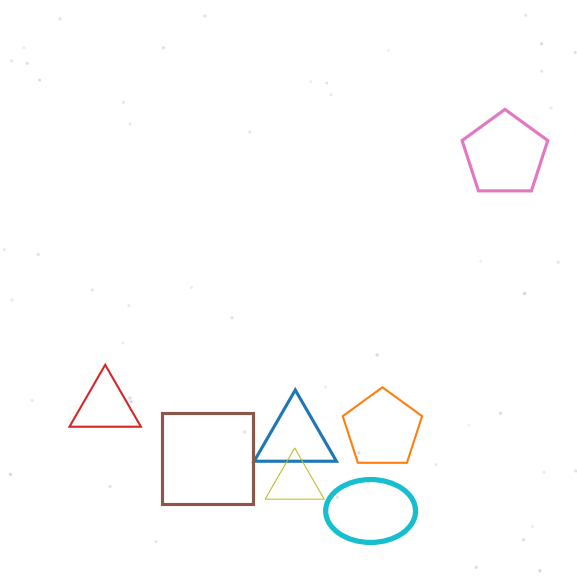[{"shape": "triangle", "thickness": 1.5, "radius": 0.41, "center": [0.511, 0.242]}, {"shape": "pentagon", "thickness": 1, "radius": 0.36, "center": [0.662, 0.256]}, {"shape": "triangle", "thickness": 1, "radius": 0.36, "center": [0.182, 0.296]}, {"shape": "square", "thickness": 1.5, "radius": 0.39, "center": [0.359, 0.205]}, {"shape": "pentagon", "thickness": 1.5, "radius": 0.39, "center": [0.874, 0.732]}, {"shape": "triangle", "thickness": 0.5, "radius": 0.3, "center": [0.51, 0.164]}, {"shape": "oval", "thickness": 2.5, "radius": 0.39, "center": [0.642, 0.114]}]